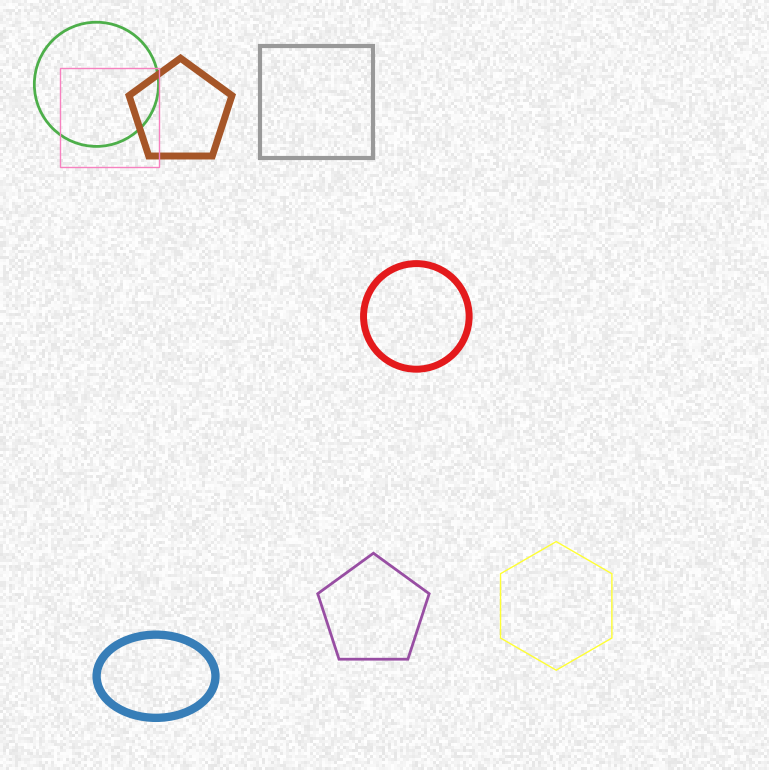[{"shape": "circle", "thickness": 2.5, "radius": 0.34, "center": [0.541, 0.589]}, {"shape": "oval", "thickness": 3, "radius": 0.39, "center": [0.203, 0.122]}, {"shape": "circle", "thickness": 1, "radius": 0.4, "center": [0.125, 0.891]}, {"shape": "pentagon", "thickness": 1, "radius": 0.38, "center": [0.485, 0.205]}, {"shape": "hexagon", "thickness": 0.5, "radius": 0.42, "center": [0.722, 0.213]}, {"shape": "pentagon", "thickness": 2.5, "radius": 0.35, "center": [0.234, 0.854]}, {"shape": "square", "thickness": 0.5, "radius": 0.32, "center": [0.143, 0.847]}, {"shape": "square", "thickness": 1.5, "radius": 0.36, "center": [0.411, 0.867]}]